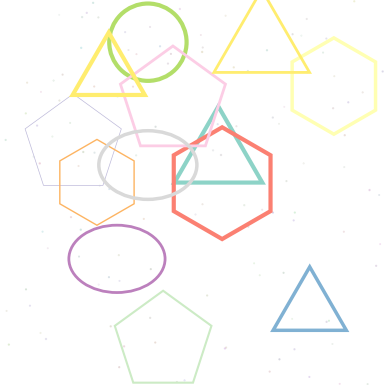[{"shape": "triangle", "thickness": 3, "radius": 0.66, "center": [0.567, 0.592]}, {"shape": "hexagon", "thickness": 2.5, "radius": 0.63, "center": [0.867, 0.776]}, {"shape": "pentagon", "thickness": 0.5, "radius": 0.66, "center": [0.19, 0.625]}, {"shape": "hexagon", "thickness": 3, "radius": 0.73, "center": [0.577, 0.524]}, {"shape": "triangle", "thickness": 2.5, "radius": 0.55, "center": [0.804, 0.197]}, {"shape": "hexagon", "thickness": 1, "radius": 0.56, "center": [0.252, 0.526]}, {"shape": "circle", "thickness": 3, "radius": 0.5, "center": [0.384, 0.89]}, {"shape": "pentagon", "thickness": 2, "radius": 0.72, "center": [0.449, 0.737]}, {"shape": "oval", "thickness": 2.5, "radius": 0.64, "center": [0.384, 0.571]}, {"shape": "oval", "thickness": 2, "radius": 0.62, "center": [0.304, 0.328]}, {"shape": "pentagon", "thickness": 1.5, "radius": 0.66, "center": [0.424, 0.113]}, {"shape": "triangle", "thickness": 2, "radius": 0.72, "center": [0.68, 0.884]}, {"shape": "triangle", "thickness": 3, "radius": 0.54, "center": [0.282, 0.807]}]